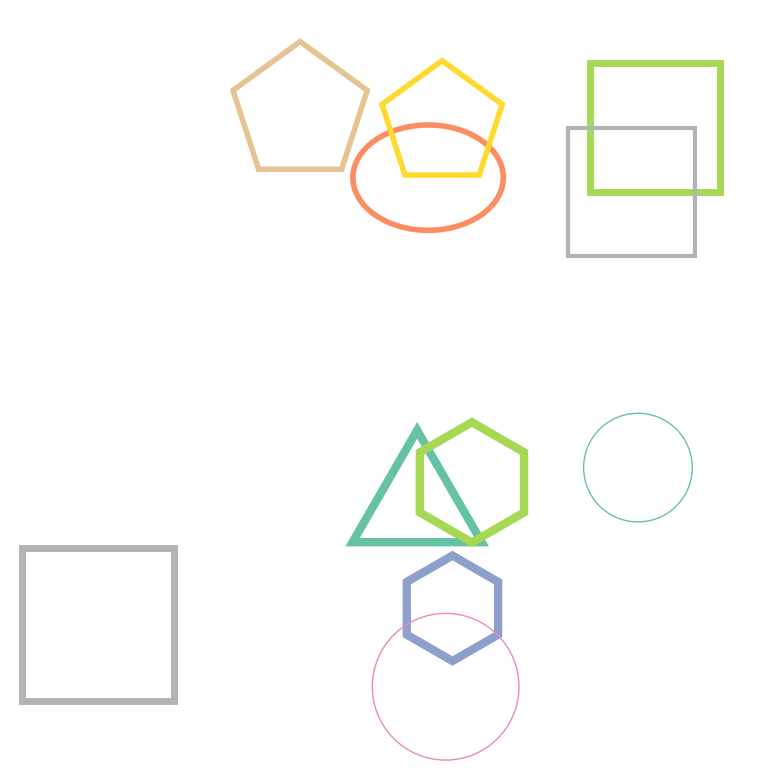[{"shape": "circle", "thickness": 0.5, "radius": 0.35, "center": [0.829, 0.393]}, {"shape": "triangle", "thickness": 3, "radius": 0.48, "center": [0.542, 0.344]}, {"shape": "oval", "thickness": 2, "radius": 0.49, "center": [0.556, 0.769]}, {"shape": "hexagon", "thickness": 3, "radius": 0.34, "center": [0.588, 0.21]}, {"shape": "circle", "thickness": 0.5, "radius": 0.48, "center": [0.579, 0.108]}, {"shape": "hexagon", "thickness": 3, "radius": 0.39, "center": [0.613, 0.374]}, {"shape": "square", "thickness": 2.5, "radius": 0.42, "center": [0.851, 0.834]}, {"shape": "pentagon", "thickness": 2, "radius": 0.41, "center": [0.574, 0.839]}, {"shape": "pentagon", "thickness": 2, "radius": 0.46, "center": [0.39, 0.854]}, {"shape": "square", "thickness": 1.5, "radius": 0.41, "center": [0.82, 0.751]}, {"shape": "square", "thickness": 2.5, "radius": 0.5, "center": [0.128, 0.189]}]